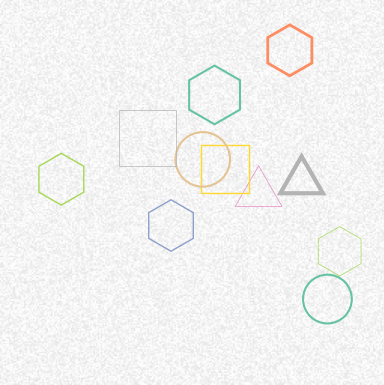[{"shape": "hexagon", "thickness": 1.5, "radius": 0.38, "center": [0.557, 0.753]}, {"shape": "circle", "thickness": 1.5, "radius": 0.32, "center": [0.85, 0.223]}, {"shape": "hexagon", "thickness": 2, "radius": 0.33, "center": [0.753, 0.869]}, {"shape": "hexagon", "thickness": 1, "radius": 0.33, "center": [0.444, 0.414]}, {"shape": "triangle", "thickness": 0.5, "radius": 0.35, "center": [0.672, 0.499]}, {"shape": "hexagon", "thickness": 1, "radius": 0.34, "center": [0.159, 0.534]}, {"shape": "hexagon", "thickness": 0.5, "radius": 0.32, "center": [0.882, 0.347]}, {"shape": "square", "thickness": 1, "radius": 0.31, "center": [0.584, 0.561]}, {"shape": "circle", "thickness": 1.5, "radius": 0.35, "center": [0.527, 0.586]}, {"shape": "triangle", "thickness": 3, "radius": 0.32, "center": [0.783, 0.53]}, {"shape": "square", "thickness": 0.5, "radius": 0.37, "center": [0.383, 0.641]}]